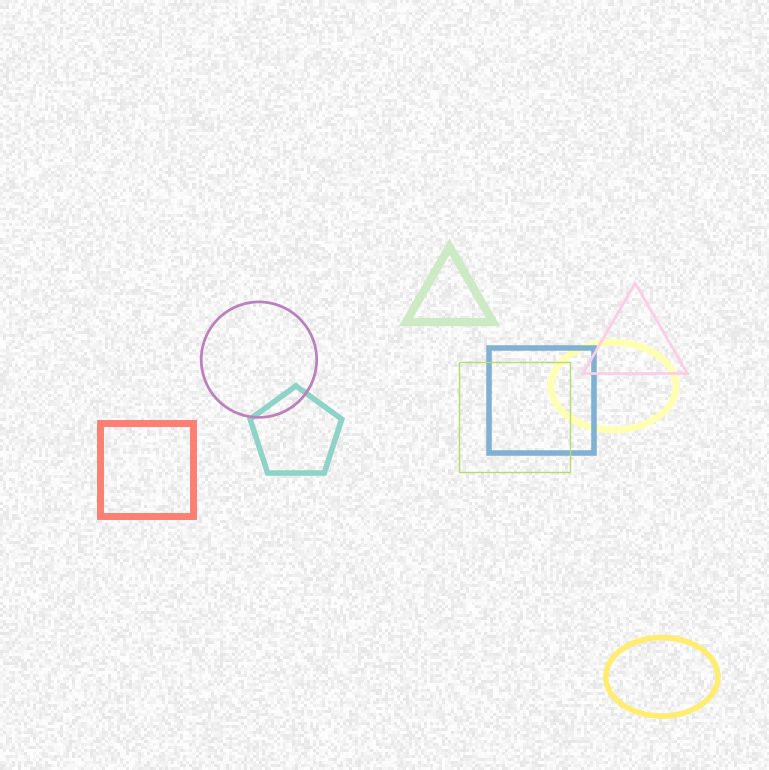[{"shape": "pentagon", "thickness": 2, "radius": 0.31, "center": [0.384, 0.436]}, {"shape": "oval", "thickness": 2.5, "radius": 0.41, "center": [0.797, 0.499]}, {"shape": "square", "thickness": 2.5, "radius": 0.3, "center": [0.19, 0.39]}, {"shape": "square", "thickness": 2, "radius": 0.34, "center": [0.703, 0.48]}, {"shape": "square", "thickness": 0.5, "radius": 0.36, "center": [0.668, 0.459]}, {"shape": "triangle", "thickness": 1, "radius": 0.39, "center": [0.825, 0.554]}, {"shape": "circle", "thickness": 1, "radius": 0.37, "center": [0.336, 0.533]}, {"shape": "triangle", "thickness": 3, "radius": 0.33, "center": [0.584, 0.614]}, {"shape": "oval", "thickness": 2, "radius": 0.36, "center": [0.86, 0.121]}]